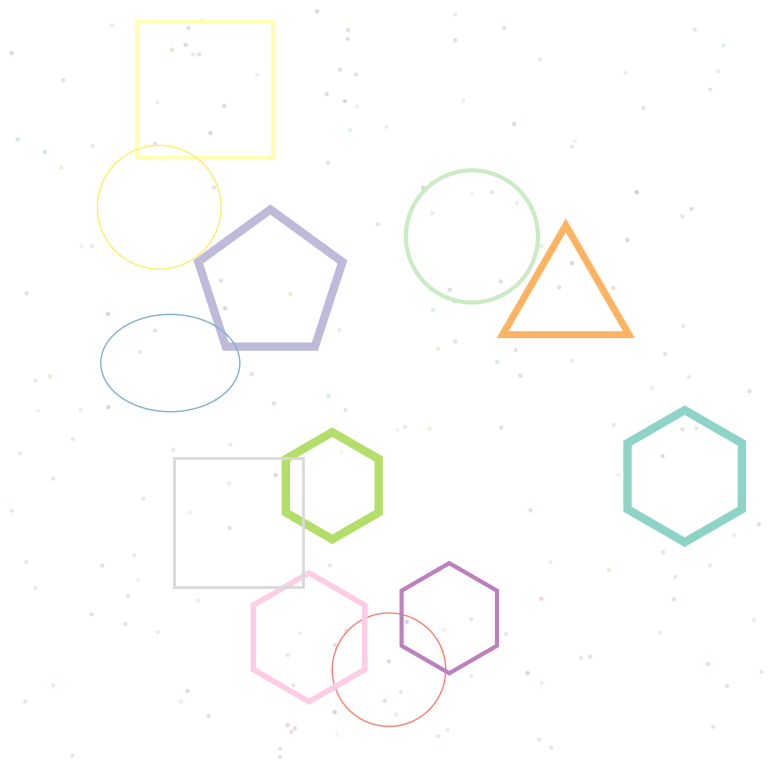[{"shape": "hexagon", "thickness": 3, "radius": 0.43, "center": [0.889, 0.382]}, {"shape": "square", "thickness": 1.5, "radius": 0.44, "center": [0.266, 0.883]}, {"shape": "pentagon", "thickness": 3, "radius": 0.49, "center": [0.351, 0.63]}, {"shape": "circle", "thickness": 0.5, "radius": 0.37, "center": [0.505, 0.13]}, {"shape": "oval", "thickness": 0.5, "radius": 0.45, "center": [0.221, 0.529]}, {"shape": "triangle", "thickness": 2.5, "radius": 0.47, "center": [0.735, 0.613]}, {"shape": "hexagon", "thickness": 3, "radius": 0.35, "center": [0.432, 0.369]}, {"shape": "hexagon", "thickness": 2, "radius": 0.42, "center": [0.401, 0.172]}, {"shape": "square", "thickness": 1, "radius": 0.42, "center": [0.31, 0.321]}, {"shape": "hexagon", "thickness": 1.5, "radius": 0.36, "center": [0.583, 0.197]}, {"shape": "circle", "thickness": 1.5, "radius": 0.43, "center": [0.613, 0.693]}, {"shape": "circle", "thickness": 0.5, "radius": 0.4, "center": [0.207, 0.731]}]